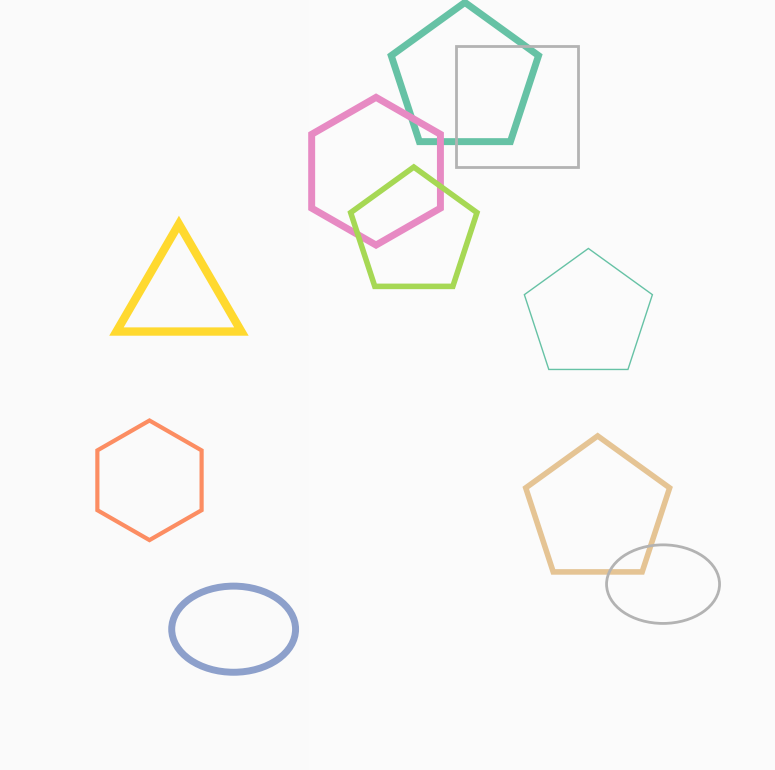[{"shape": "pentagon", "thickness": 2.5, "radius": 0.5, "center": [0.6, 0.897]}, {"shape": "pentagon", "thickness": 0.5, "radius": 0.43, "center": [0.759, 0.59]}, {"shape": "hexagon", "thickness": 1.5, "radius": 0.39, "center": [0.193, 0.376]}, {"shape": "oval", "thickness": 2.5, "radius": 0.4, "center": [0.301, 0.183]}, {"shape": "hexagon", "thickness": 2.5, "radius": 0.48, "center": [0.485, 0.778]}, {"shape": "pentagon", "thickness": 2, "radius": 0.43, "center": [0.534, 0.697]}, {"shape": "triangle", "thickness": 3, "radius": 0.47, "center": [0.231, 0.616]}, {"shape": "pentagon", "thickness": 2, "radius": 0.49, "center": [0.771, 0.336]}, {"shape": "oval", "thickness": 1, "radius": 0.36, "center": [0.856, 0.241]}, {"shape": "square", "thickness": 1, "radius": 0.39, "center": [0.667, 0.861]}]